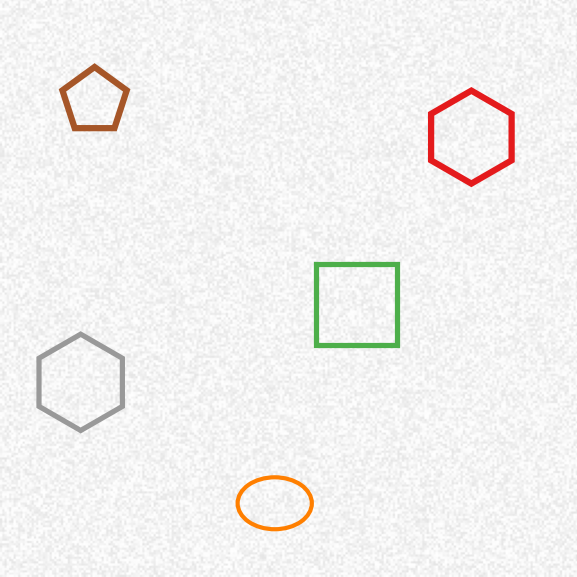[{"shape": "hexagon", "thickness": 3, "radius": 0.4, "center": [0.816, 0.762]}, {"shape": "square", "thickness": 2.5, "radius": 0.35, "center": [0.618, 0.472]}, {"shape": "oval", "thickness": 2, "radius": 0.32, "center": [0.476, 0.128]}, {"shape": "pentagon", "thickness": 3, "radius": 0.29, "center": [0.164, 0.825]}, {"shape": "hexagon", "thickness": 2.5, "radius": 0.42, "center": [0.14, 0.337]}]